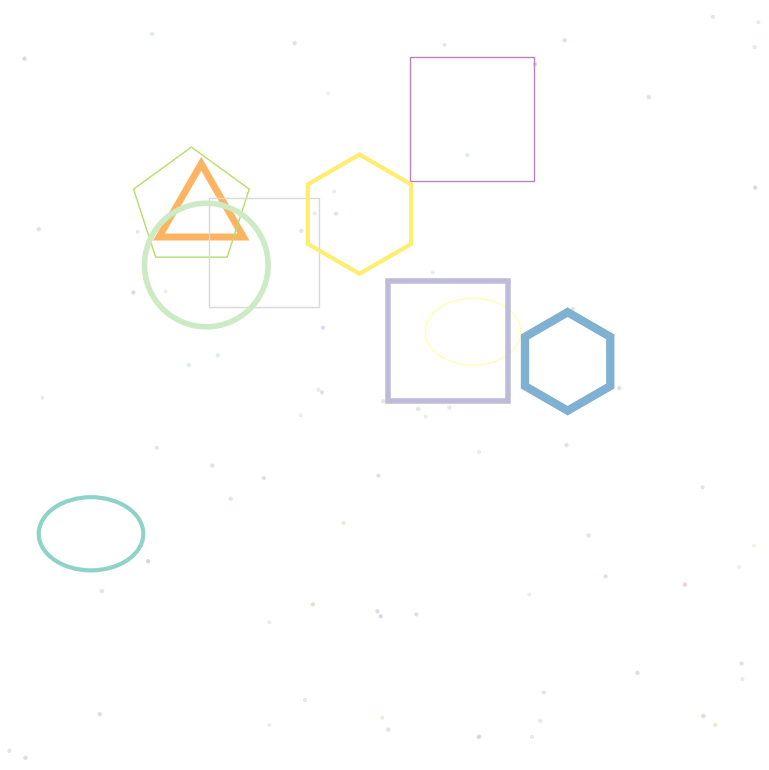[{"shape": "oval", "thickness": 1.5, "radius": 0.34, "center": [0.118, 0.307]}, {"shape": "oval", "thickness": 0.5, "radius": 0.31, "center": [0.614, 0.569]}, {"shape": "square", "thickness": 2, "radius": 0.39, "center": [0.582, 0.557]}, {"shape": "hexagon", "thickness": 3, "radius": 0.32, "center": [0.737, 0.531]}, {"shape": "triangle", "thickness": 2.5, "radius": 0.32, "center": [0.261, 0.724]}, {"shape": "pentagon", "thickness": 0.5, "radius": 0.39, "center": [0.249, 0.73]}, {"shape": "square", "thickness": 0.5, "radius": 0.35, "center": [0.343, 0.672]}, {"shape": "square", "thickness": 0.5, "radius": 0.4, "center": [0.613, 0.845]}, {"shape": "circle", "thickness": 2, "radius": 0.4, "center": [0.268, 0.656]}, {"shape": "hexagon", "thickness": 1.5, "radius": 0.39, "center": [0.467, 0.722]}]